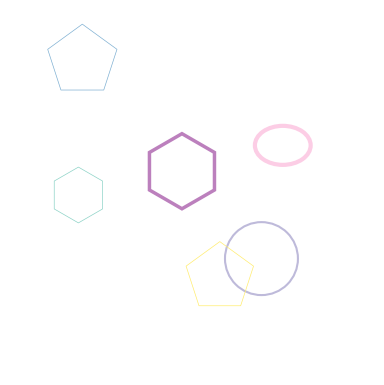[{"shape": "hexagon", "thickness": 0.5, "radius": 0.36, "center": [0.204, 0.494]}, {"shape": "circle", "thickness": 1.5, "radius": 0.47, "center": [0.679, 0.328]}, {"shape": "pentagon", "thickness": 0.5, "radius": 0.47, "center": [0.214, 0.843]}, {"shape": "oval", "thickness": 3, "radius": 0.36, "center": [0.734, 0.622]}, {"shape": "hexagon", "thickness": 2.5, "radius": 0.49, "center": [0.473, 0.555]}, {"shape": "pentagon", "thickness": 0.5, "radius": 0.46, "center": [0.571, 0.28]}]